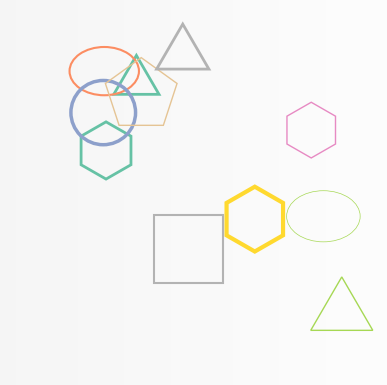[{"shape": "triangle", "thickness": 2, "radius": 0.34, "center": [0.352, 0.789]}, {"shape": "hexagon", "thickness": 2, "radius": 0.37, "center": [0.274, 0.609]}, {"shape": "oval", "thickness": 1.5, "radius": 0.45, "center": [0.269, 0.815]}, {"shape": "circle", "thickness": 2.5, "radius": 0.42, "center": [0.266, 0.708]}, {"shape": "hexagon", "thickness": 1, "radius": 0.36, "center": [0.803, 0.662]}, {"shape": "triangle", "thickness": 1, "radius": 0.46, "center": [0.882, 0.188]}, {"shape": "oval", "thickness": 0.5, "radius": 0.47, "center": [0.835, 0.438]}, {"shape": "hexagon", "thickness": 3, "radius": 0.42, "center": [0.658, 0.431]}, {"shape": "pentagon", "thickness": 1, "radius": 0.49, "center": [0.364, 0.753]}, {"shape": "triangle", "thickness": 2, "radius": 0.39, "center": [0.472, 0.859]}, {"shape": "square", "thickness": 1.5, "radius": 0.44, "center": [0.486, 0.352]}]